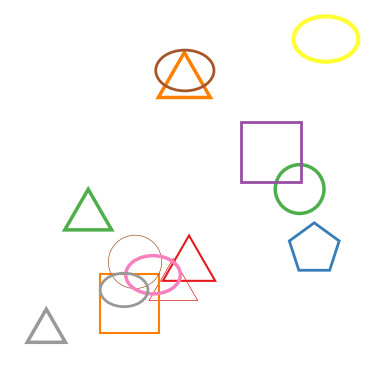[{"shape": "triangle", "thickness": 1.5, "radius": 0.39, "center": [0.491, 0.31]}, {"shape": "triangle", "thickness": 0.5, "radius": 0.37, "center": [0.45, 0.256]}, {"shape": "pentagon", "thickness": 2, "radius": 0.34, "center": [0.816, 0.353]}, {"shape": "circle", "thickness": 2.5, "radius": 0.32, "center": [0.778, 0.509]}, {"shape": "triangle", "thickness": 2.5, "radius": 0.35, "center": [0.229, 0.438]}, {"shape": "square", "thickness": 2, "radius": 0.39, "center": [0.705, 0.605]}, {"shape": "square", "thickness": 1.5, "radius": 0.38, "center": [0.337, 0.213]}, {"shape": "triangle", "thickness": 2.5, "radius": 0.39, "center": [0.479, 0.786]}, {"shape": "oval", "thickness": 3, "radius": 0.42, "center": [0.846, 0.899]}, {"shape": "oval", "thickness": 2, "radius": 0.38, "center": [0.48, 0.817]}, {"shape": "circle", "thickness": 0.5, "radius": 0.35, "center": [0.351, 0.32]}, {"shape": "oval", "thickness": 2.5, "radius": 0.35, "center": [0.398, 0.286]}, {"shape": "oval", "thickness": 2, "radius": 0.31, "center": [0.322, 0.247]}, {"shape": "triangle", "thickness": 2.5, "radius": 0.29, "center": [0.12, 0.14]}]